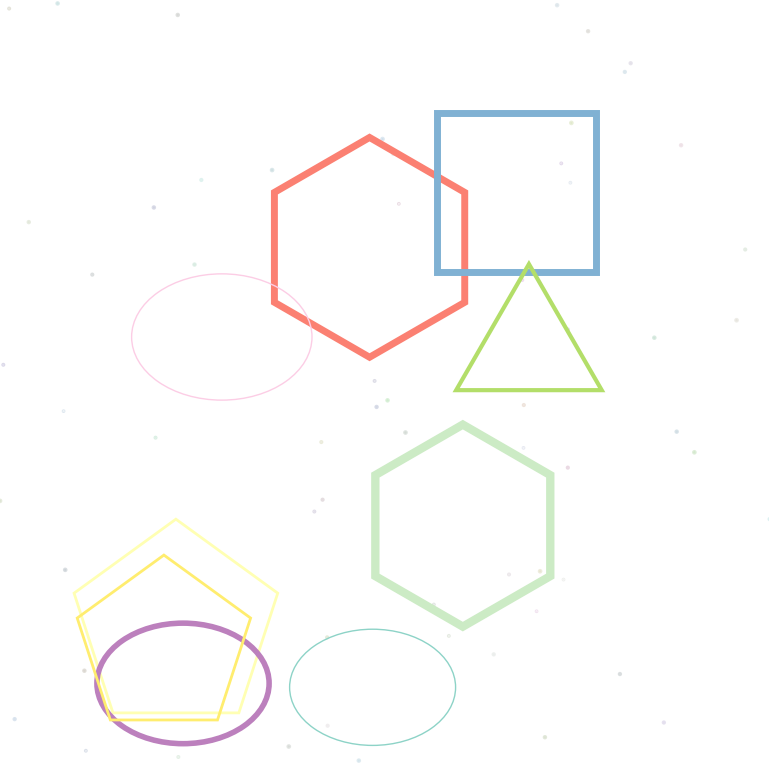[{"shape": "oval", "thickness": 0.5, "radius": 0.54, "center": [0.484, 0.107]}, {"shape": "pentagon", "thickness": 1, "radius": 0.7, "center": [0.228, 0.187]}, {"shape": "hexagon", "thickness": 2.5, "radius": 0.71, "center": [0.48, 0.679]}, {"shape": "square", "thickness": 2.5, "radius": 0.51, "center": [0.67, 0.75]}, {"shape": "triangle", "thickness": 1.5, "radius": 0.55, "center": [0.687, 0.548]}, {"shape": "oval", "thickness": 0.5, "radius": 0.59, "center": [0.288, 0.562]}, {"shape": "oval", "thickness": 2, "radius": 0.56, "center": [0.238, 0.112]}, {"shape": "hexagon", "thickness": 3, "radius": 0.66, "center": [0.601, 0.317]}, {"shape": "pentagon", "thickness": 1, "radius": 0.59, "center": [0.213, 0.161]}]